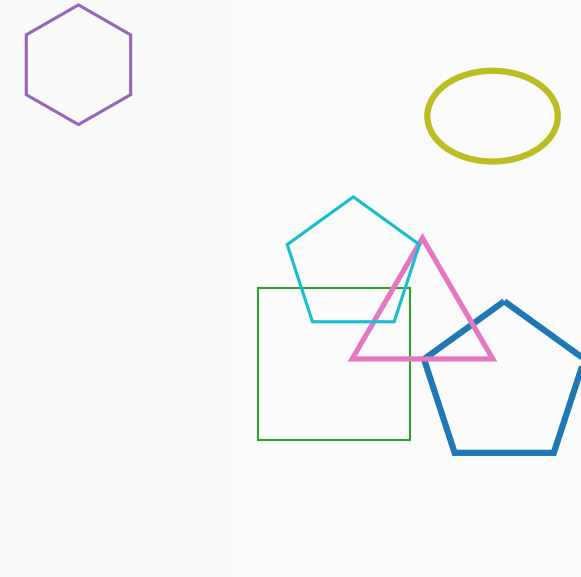[{"shape": "pentagon", "thickness": 3, "radius": 0.73, "center": [0.867, 0.332]}, {"shape": "square", "thickness": 1, "radius": 0.66, "center": [0.575, 0.369]}, {"shape": "hexagon", "thickness": 1.5, "radius": 0.52, "center": [0.135, 0.887]}, {"shape": "triangle", "thickness": 2.5, "radius": 0.7, "center": [0.727, 0.447]}, {"shape": "oval", "thickness": 3, "radius": 0.56, "center": [0.847, 0.798]}, {"shape": "pentagon", "thickness": 1.5, "radius": 0.6, "center": [0.608, 0.539]}]